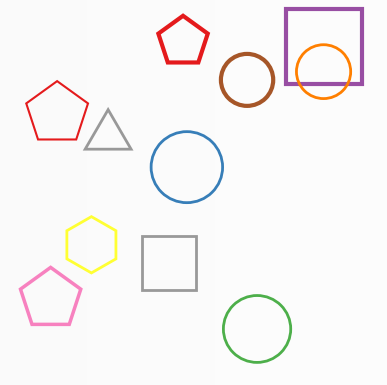[{"shape": "pentagon", "thickness": 1.5, "radius": 0.42, "center": [0.147, 0.705]}, {"shape": "pentagon", "thickness": 3, "radius": 0.34, "center": [0.472, 0.892]}, {"shape": "circle", "thickness": 2, "radius": 0.46, "center": [0.482, 0.566]}, {"shape": "circle", "thickness": 2, "radius": 0.43, "center": [0.663, 0.146]}, {"shape": "square", "thickness": 3, "radius": 0.49, "center": [0.836, 0.88]}, {"shape": "circle", "thickness": 2, "radius": 0.35, "center": [0.835, 0.814]}, {"shape": "hexagon", "thickness": 2, "radius": 0.37, "center": [0.236, 0.364]}, {"shape": "circle", "thickness": 3, "radius": 0.34, "center": [0.638, 0.792]}, {"shape": "pentagon", "thickness": 2.5, "radius": 0.41, "center": [0.131, 0.224]}, {"shape": "triangle", "thickness": 2, "radius": 0.34, "center": [0.279, 0.647]}, {"shape": "square", "thickness": 2, "radius": 0.35, "center": [0.436, 0.317]}]